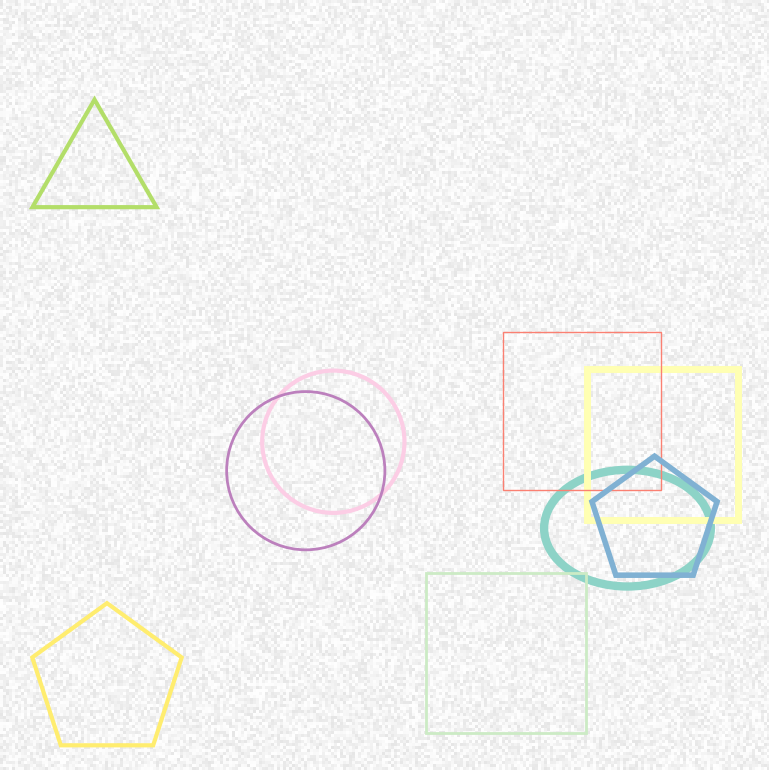[{"shape": "oval", "thickness": 3, "radius": 0.54, "center": [0.815, 0.314]}, {"shape": "square", "thickness": 2.5, "radius": 0.49, "center": [0.86, 0.422]}, {"shape": "square", "thickness": 0.5, "radius": 0.51, "center": [0.756, 0.466]}, {"shape": "pentagon", "thickness": 2, "radius": 0.43, "center": [0.85, 0.322]}, {"shape": "triangle", "thickness": 1.5, "radius": 0.47, "center": [0.123, 0.777]}, {"shape": "circle", "thickness": 1.5, "radius": 0.46, "center": [0.433, 0.426]}, {"shape": "circle", "thickness": 1, "radius": 0.51, "center": [0.397, 0.389]}, {"shape": "square", "thickness": 1, "radius": 0.52, "center": [0.657, 0.152]}, {"shape": "pentagon", "thickness": 1.5, "radius": 0.51, "center": [0.139, 0.115]}]